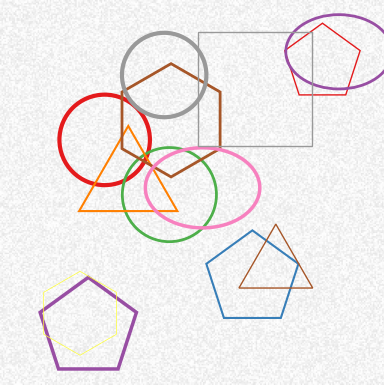[{"shape": "pentagon", "thickness": 1, "radius": 0.51, "center": [0.838, 0.837]}, {"shape": "circle", "thickness": 3, "radius": 0.59, "center": [0.272, 0.637]}, {"shape": "pentagon", "thickness": 1.5, "radius": 0.63, "center": [0.656, 0.276]}, {"shape": "circle", "thickness": 2, "radius": 0.61, "center": [0.44, 0.494]}, {"shape": "pentagon", "thickness": 2.5, "radius": 0.66, "center": [0.229, 0.148]}, {"shape": "oval", "thickness": 2, "radius": 0.69, "center": [0.88, 0.865]}, {"shape": "triangle", "thickness": 1.5, "radius": 0.74, "center": [0.333, 0.525]}, {"shape": "hexagon", "thickness": 0.5, "radius": 0.54, "center": [0.208, 0.186]}, {"shape": "triangle", "thickness": 1, "radius": 0.55, "center": [0.716, 0.307]}, {"shape": "hexagon", "thickness": 2, "radius": 0.74, "center": [0.444, 0.688]}, {"shape": "oval", "thickness": 2.5, "radius": 0.74, "center": [0.526, 0.512]}, {"shape": "square", "thickness": 1, "radius": 0.74, "center": [0.662, 0.769]}, {"shape": "circle", "thickness": 3, "radius": 0.55, "center": [0.426, 0.805]}]